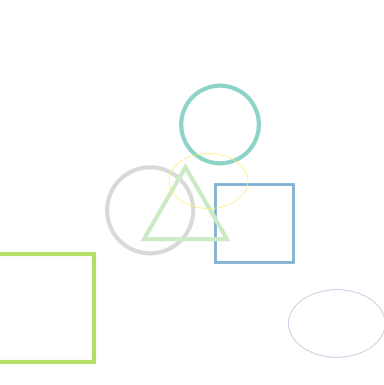[{"shape": "circle", "thickness": 3, "radius": 0.5, "center": [0.572, 0.677]}, {"shape": "oval", "thickness": 0.5, "radius": 0.63, "center": [0.875, 0.16]}, {"shape": "square", "thickness": 2, "radius": 0.51, "center": [0.66, 0.421]}, {"shape": "square", "thickness": 3, "radius": 0.7, "center": [0.104, 0.2]}, {"shape": "circle", "thickness": 3, "radius": 0.56, "center": [0.39, 0.454]}, {"shape": "triangle", "thickness": 3, "radius": 0.62, "center": [0.482, 0.441]}, {"shape": "oval", "thickness": 0.5, "radius": 0.51, "center": [0.542, 0.53]}]